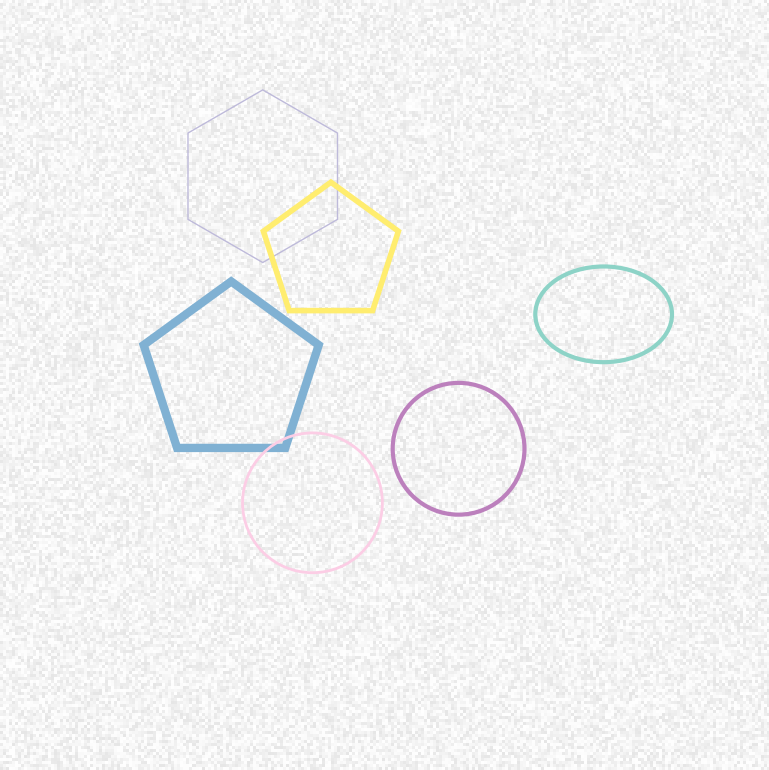[{"shape": "oval", "thickness": 1.5, "radius": 0.44, "center": [0.784, 0.592]}, {"shape": "hexagon", "thickness": 0.5, "radius": 0.56, "center": [0.341, 0.771]}, {"shape": "pentagon", "thickness": 3, "radius": 0.6, "center": [0.3, 0.515]}, {"shape": "circle", "thickness": 1, "radius": 0.45, "center": [0.406, 0.347]}, {"shape": "circle", "thickness": 1.5, "radius": 0.43, "center": [0.596, 0.417]}, {"shape": "pentagon", "thickness": 2, "radius": 0.46, "center": [0.43, 0.671]}]